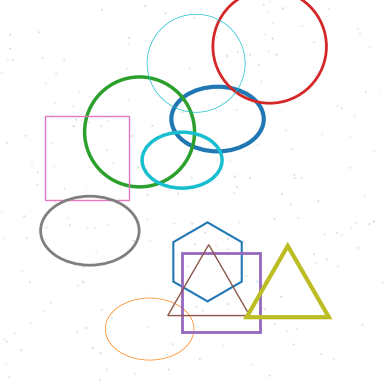[{"shape": "hexagon", "thickness": 1.5, "radius": 0.51, "center": [0.539, 0.32]}, {"shape": "oval", "thickness": 3, "radius": 0.6, "center": [0.565, 0.691]}, {"shape": "oval", "thickness": 0.5, "radius": 0.58, "center": [0.389, 0.145]}, {"shape": "circle", "thickness": 2.5, "radius": 0.71, "center": [0.363, 0.657]}, {"shape": "circle", "thickness": 2, "radius": 0.74, "center": [0.7, 0.879]}, {"shape": "square", "thickness": 2, "radius": 0.51, "center": [0.574, 0.24]}, {"shape": "triangle", "thickness": 1, "radius": 0.61, "center": [0.542, 0.242]}, {"shape": "square", "thickness": 1, "radius": 0.55, "center": [0.226, 0.589]}, {"shape": "oval", "thickness": 2, "radius": 0.64, "center": [0.233, 0.401]}, {"shape": "triangle", "thickness": 3, "radius": 0.62, "center": [0.747, 0.238]}, {"shape": "circle", "thickness": 0.5, "radius": 0.64, "center": [0.509, 0.836]}, {"shape": "oval", "thickness": 2.5, "radius": 0.52, "center": [0.473, 0.584]}]